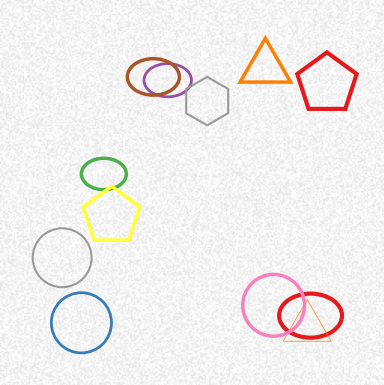[{"shape": "oval", "thickness": 3, "radius": 0.41, "center": [0.807, 0.18]}, {"shape": "pentagon", "thickness": 3, "radius": 0.41, "center": [0.849, 0.783]}, {"shape": "circle", "thickness": 2, "radius": 0.39, "center": [0.211, 0.162]}, {"shape": "oval", "thickness": 2.5, "radius": 0.29, "center": [0.27, 0.548]}, {"shape": "oval", "thickness": 2, "radius": 0.31, "center": [0.436, 0.792]}, {"shape": "triangle", "thickness": 2.5, "radius": 0.38, "center": [0.689, 0.825]}, {"shape": "triangle", "thickness": 0.5, "radius": 0.36, "center": [0.798, 0.15]}, {"shape": "pentagon", "thickness": 2.5, "radius": 0.39, "center": [0.29, 0.439]}, {"shape": "oval", "thickness": 2.5, "radius": 0.34, "center": [0.398, 0.8]}, {"shape": "circle", "thickness": 2.5, "radius": 0.4, "center": [0.711, 0.207]}, {"shape": "circle", "thickness": 1.5, "radius": 0.38, "center": [0.161, 0.331]}, {"shape": "hexagon", "thickness": 1.5, "radius": 0.31, "center": [0.538, 0.737]}]